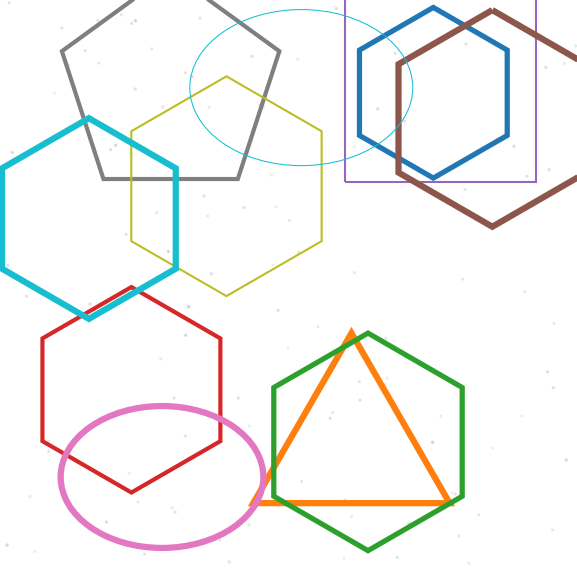[{"shape": "hexagon", "thickness": 2.5, "radius": 0.74, "center": [0.75, 0.839]}, {"shape": "triangle", "thickness": 3, "radius": 0.98, "center": [0.609, 0.226]}, {"shape": "hexagon", "thickness": 2.5, "radius": 0.94, "center": [0.637, 0.234]}, {"shape": "hexagon", "thickness": 2, "radius": 0.89, "center": [0.228, 0.324]}, {"shape": "square", "thickness": 1, "radius": 0.83, "center": [0.763, 0.849]}, {"shape": "hexagon", "thickness": 3, "radius": 0.94, "center": [0.852, 0.794]}, {"shape": "oval", "thickness": 3, "radius": 0.88, "center": [0.281, 0.173]}, {"shape": "pentagon", "thickness": 2, "radius": 0.99, "center": [0.295, 0.849]}, {"shape": "hexagon", "thickness": 1, "radius": 0.95, "center": [0.392, 0.677]}, {"shape": "oval", "thickness": 0.5, "radius": 0.97, "center": [0.522, 0.847]}, {"shape": "hexagon", "thickness": 3, "radius": 0.87, "center": [0.154, 0.621]}]